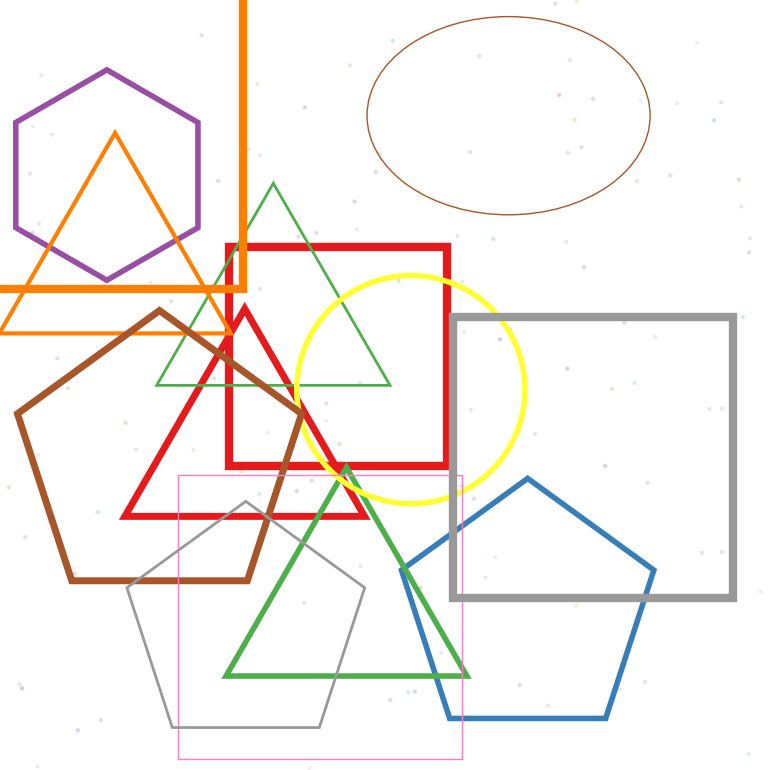[{"shape": "square", "thickness": 3, "radius": 0.71, "center": [0.439, 0.537]}, {"shape": "triangle", "thickness": 2.5, "radius": 0.9, "center": [0.318, 0.419]}, {"shape": "pentagon", "thickness": 2, "radius": 0.86, "center": [0.685, 0.206]}, {"shape": "triangle", "thickness": 1, "radius": 0.87, "center": [0.355, 0.587]}, {"shape": "triangle", "thickness": 2, "radius": 0.9, "center": [0.45, 0.212]}, {"shape": "hexagon", "thickness": 2, "radius": 0.68, "center": [0.139, 0.773]}, {"shape": "square", "thickness": 3, "radius": 0.97, "center": [0.122, 0.818]}, {"shape": "triangle", "thickness": 1.5, "radius": 0.87, "center": [0.149, 0.654]}, {"shape": "circle", "thickness": 2, "radius": 0.74, "center": [0.534, 0.494]}, {"shape": "pentagon", "thickness": 2.5, "radius": 0.97, "center": [0.207, 0.403]}, {"shape": "oval", "thickness": 0.5, "radius": 0.92, "center": [0.66, 0.85]}, {"shape": "square", "thickness": 0.5, "radius": 0.92, "center": [0.416, 0.199]}, {"shape": "pentagon", "thickness": 1, "radius": 0.81, "center": [0.319, 0.187]}, {"shape": "square", "thickness": 3, "radius": 0.91, "center": [0.77, 0.406]}]